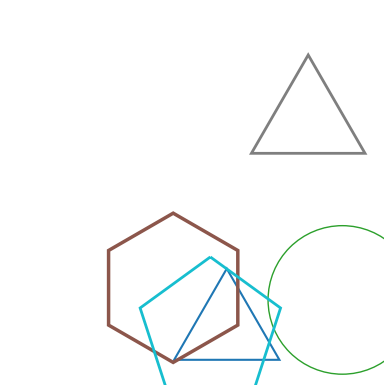[{"shape": "triangle", "thickness": 1.5, "radius": 0.79, "center": [0.589, 0.144]}, {"shape": "circle", "thickness": 1, "radius": 0.96, "center": [0.889, 0.221]}, {"shape": "hexagon", "thickness": 2.5, "radius": 0.97, "center": [0.45, 0.252]}, {"shape": "triangle", "thickness": 2, "radius": 0.85, "center": [0.801, 0.687]}, {"shape": "pentagon", "thickness": 2, "radius": 0.96, "center": [0.546, 0.141]}]